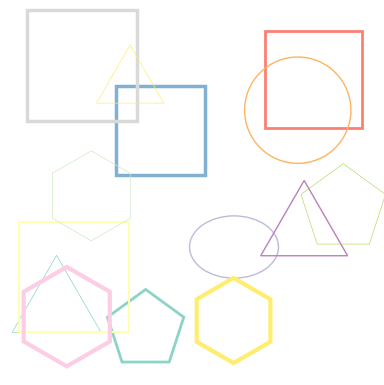[{"shape": "pentagon", "thickness": 2, "radius": 0.52, "center": [0.378, 0.144]}, {"shape": "triangle", "thickness": 0.5, "radius": 0.67, "center": [0.147, 0.203]}, {"shape": "square", "thickness": 1.5, "radius": 0.71, "center": [0.192, 0.28]}, {"shape": "oval", "thickness": 1, "radius": 0.58, "center": [0.608, 0.358]}, {"shape": "square", "thickness": 2, "radius": 0.63, "center": [0.814, 0.794]}, {"shape": "square", "thickness": 2.5, "radius": 0.58, "center": [0.416, 0.662]}, {"shape": "circle", "thickness": 1, "radius": 0.69, "center": [0.773, 0.714]}, {"shape": "pentagon", "thickness": 0.5, "radius": 0.58, "center": [0.892, 0.459]}, {"shape": "hexagon", "thickness": 3, "radius": 0.65, "center": [0.173, 0.178]}, {"shape": "square", "thickness": 2.5, "radius": 0.71, "center": [0.212, 0.83]}, {"shape": "triangle", "thickness": 1, "radius": 0.65, "center": [0.79, 0.401]}, {"shape": "hexagon", "thickness": 0.5, "radius": 0.58, "center": [0.237, 0.491]}, {"shape": "hexagon", "thickness": 3, "radius": 0.55, "center": [0.607, 0.167]}, {"shape": "triangle", "thickness": 0.5, "radius": 0.5, "center": [0.338, 0.783]}]